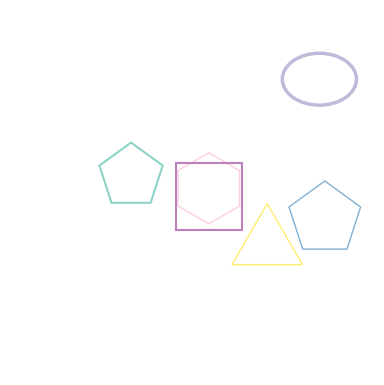[{"shape": "pentagon", "thickness": 1.5, "radius": 0.43, "center": [0.34, 0.543]}, {"shape": "oval", "thickness": 2.5, "radius": 0.48, "center": [0.83, 0.794]}, {"shape": "pentagon", "thickness": 1, "radius": 0.49, "center": [0.844, 0.432]}, {"shape": "hexagon", "thickness": 1, "radius": 0.46, "center": [0.542, 0.511]}, {"shape": "square", "thickness": 1.5, "radius": 0.43, "center": [0.543, 0.49]}, {"shape": "triangle", "thickness": 1, "radius": 0.53, "center": [0.694, 0.365]}]